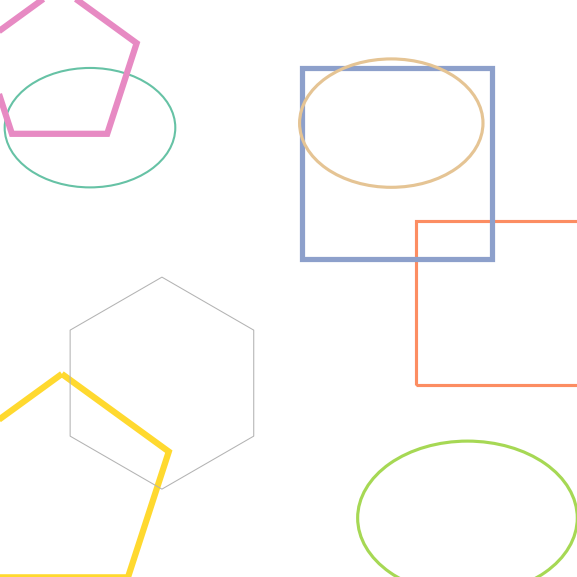[{"shape": "oval", "thickness": 1, "radius": 0.74, "center": [0.156, 0.778]}, {"shape": "square", "thickness": 1.5, "radius": 0.71, "center": [0.862, 0.475]}, {"shape": "square", "thickness": 2.5, "radius": 0.82, "center": [0.688, 0.716]}, {"shape": "pentagon", "thickness": 3, "radius": 0.7, "center": [0.103, 0.881]}, {"shape": "oval", "thickness": 1.5, "radius": 0.95, "center": [0.809, 0.102]}, {"shape": "pentagon", "thickness": 3, "radius": 0.97, "center": [0.107, 0.157]}, {"shape": "oval", "thickness": 1.5, "radius": 0.79, "center": [0.678, 0.786]}, {"shape": "hexagon", "thickness": 0.5, "radius": 0.92, "center": [0.28, 0.336]}]